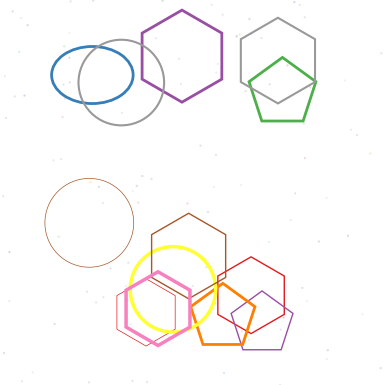[{"shape": "hexagon", "thickness": 0.5, "radius": 0.44, "center": [0.379, 0.189]}, {"shape": "hexagon", "thickness": 1, "radius": 0.5, "center": [0.652, 0.233]}, {"shape": "oval", "thickness": 2, "radius": 0.53, "center": [0.24, 0.805]}, {"shape": "pentagon", "thickness": 2, "radius": 0.46, "center": [0.734, 0.76]}, {"shape": "pentagon", "thickness": 1, "radius": 0.42, "center": [0.681, 0.16]}, {"shape": "hexagon", "thickness": 2, "radius": 0.6, "center": [0.473, 0.854]}, {"shape": "pentagon", "thickness": 2, "radius": 0.44, "center": [0.579, 0.176]}, {"shape": "circle", "thickness": 2.5, "radius": 0.55, "center": [0.449, 0.248]}, {"shape": "hexagon", "thickness": 1, "radius": 0.56, "center": [0.49, 0.335]}, {"shape": "circle", "thickness": 0.5, "radius": 0.58, "center": [0.232, 0.421]}, {"shape": "hexagon", "thickness": 2.5, "radius": 0.48, "center": [0.41, 0.198]}, {"shape": "hexagon", "thickness": 1.5, "radius": 0.56, "center": [0.722, 0.843]}, {"shape": "circle", "thickness": 1.5, "radius": 0.56, "center": [0.315, 0.786]}]